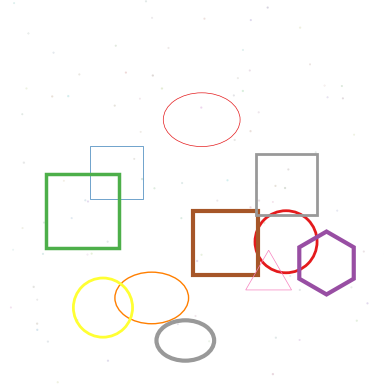[{"shape": "oval", "thickness": 0.5, "radius": 0.5, "center": [0.524, 0.689]}, {"shape": "circle", "thickness": 2, "radius": 0.4, "center": [0.743, 0.372]}, {"shape": "square", "thickness": 0.5, "radius": 0.34, "center": [0.302, 0.553]}, {"shape": "square", "thickness": 2.5, "radius": 0.48, "center": [0.215, 0.452]}, {"shape": "hexagon", "thickness": 3, "radius": 0.41, "center": [0.848, 0.317]}, {"shape": "oval", "thickness": 1, "radius": 0.48, "center": [0.394, 0.226]}, {"shape": "circle", "thickness": 2, "radius": 0.38, "center": [0.267, 0.201]}, {"shape": "square", "thickness": 3, "radius": 0.42, "center": [0.587, 0.369]}, {"shape": "triangle", "thickness": 0.5, "radius": 0.34, "center": [0.698, 0.281]}, {"shape": "oval", "thickness": 3, "radius": 0.37, "center": [0.481, 0.116]}, {"shape": "square", "thickness": 2, "radius": 0.39, "center": [0.745, 0.522]}]